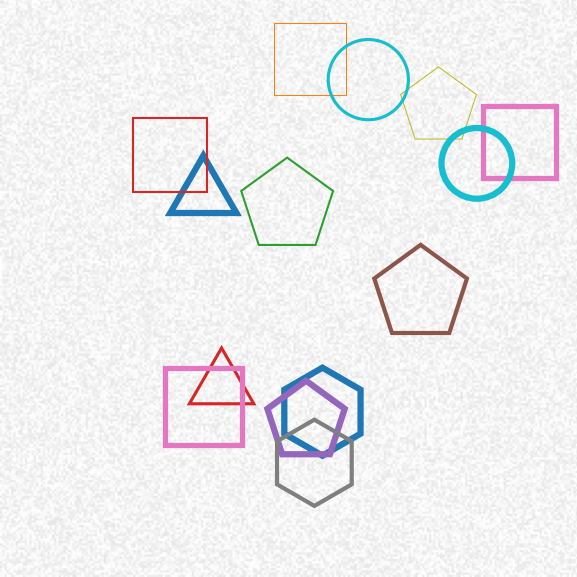[{"shape": "hexagon", "thickness": 3, "radius": 0.38, "center": [0.558, 0.286]}, {"shape": "triangle", "thickness": 3, "radius": 0.33, "center": [0.352, 0.663]}, {"shape": "square", "thickness": 0.5, "radius": 0.31, "center": [0.536, 0.897]}, {"shape": "pentagon", "thickness": 1, "radius": 0.42, "center": [0.497, 0.643]}, {"shape": "square", "thickness": 1, "radius": 0.32, "center": [0.295, 0.731]}, {"shape": "triangle", "thickness": 1.5, "radius": 0.32, "center": [0.384, 0.332]}, {"shape": "pentagon", "thickness": 3, "radius": 0.35, "center": [0.53, 0.269]}, {"shape": "pentagon", "thickness": 2, "radius": 0.42, "center": [0.728, 0.491]}, {"shape": "square", "thickness": 2.5, "radius": 0.31, "center": [0.9, 0.753]}, {"shape": "square", "thickness": 2.5, "radius": 0.33, "center": [0.352, 0.295]}, {"shape": "hexagon", "thickness": 2, "radius": 0.37, "center": [0.544, 0.198]}, {"shape": "pentagon", "thickness": 0.5, "radius": 0.35, "center": [0.759, 0.814]}, {"shape": "circle", "thickness": 1.5, "radius": 0.35, "center": [0.638, 0.861]}, {"shape": "circle", "thickness": 3, "radius": 0.31, "center": [0.826, 0.716]}]